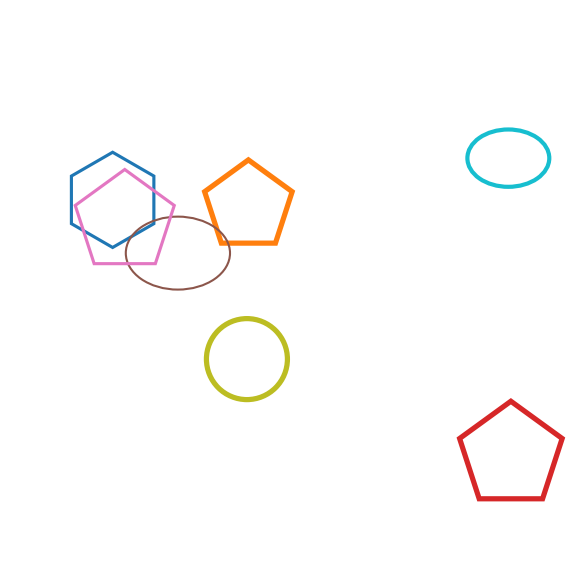[{"shape": "hexagon", "thickness": 1.5, "radius": 0.41, "center": [0.195, 0.653]}, {"shape": "pentagon", "thickness": 2.5, "radius": 0.4, "center": [0.43, 0.643]}, {"shape": "pentagon", "thickness": 2.5, "radius": 0.47, "center": [0.885, 0.211]}, {"shape": "oval", "thickness": 1, "radius": 0.45, "center": [0.308, 0.561]}, {"shape": "pentagon", "thickness": 1.5, "radius": 0.45, "center": [0.216, 0.616]}, {"shape": "circle", "thickness": 2.5, "radius": 0.35, "center": [0.428, 0.377]}, {"shape": "oval", "thickness": 2, "radius": 0.35, "center": [0.88, 0.725]}]